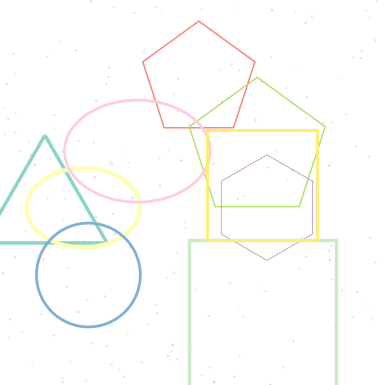[{"shape": "triangle", "thickness": 2.5, "radius": 0.93, "center": [0.117, 0.462]}, {"shape": "oval", "thickness": 3, "radius": 0.73, "center": [0.216, 0.46]}, {"shape": "pentagon", "thickness": 1, "radius": 0.77, "center": [0.516, 0.792]}, {"shape": "circle", "thickness": 2, "radius": 0.67, "center": [0.23, 0.286]}, {"shape": "pentagon", "thickness": 1, "radius": 0.93, "center": [0.668, 0.614]}, {"shape": "oval", "thickness": 2, "radius": 0.95, "center": [0.357, 0.607]}, {"shape": "hexagon", "thickness": 0.5, "radius": 0.68, "center": [0.693, 0.461]}, {"shape": "square", "thickness": 2.5, "radius": 0.95, "center": [0.682, 0.185]}, {"shape": "square", "thickness": 2, "radius": 0.71, "center": [0.681, 0.52]}]